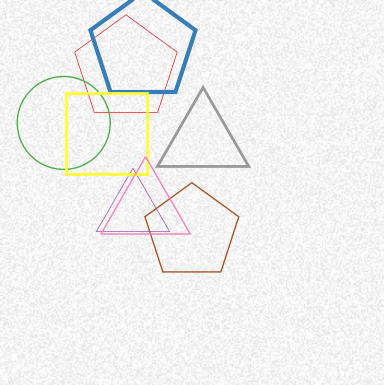[{"shape": "pentagon", "thickness": 0.5, "radius": 0.7, "center": [0.327, 0.821]}, {"shape": "pentagon", "thickness": 3, "radius": 0.72, "center": [0.371, 0.877]}, {"shape": "circle", "thickness": 1, "radius": 0.6, "center": [0.166, 0.681]}, {"shape": "triangle", "thickness": 0.5, "radius": 0.55, "center": [0.345, 0.453]}, {"shape": "square", "thickness": 2, "radius": 0.53, "center": [0.276, 0.652]}, {"shape": "pentagon", "thickness": 1, "radius": 0.64, "center": [0.498, 0.397]}, {"shape": "triangle", "thickness": 1, "radius": 0.67, "center": [0.378, 0.459]}, {"shape": "triangle", "thickness": 2, "radius": 0.68, "center": [0.528, 0.636]}]